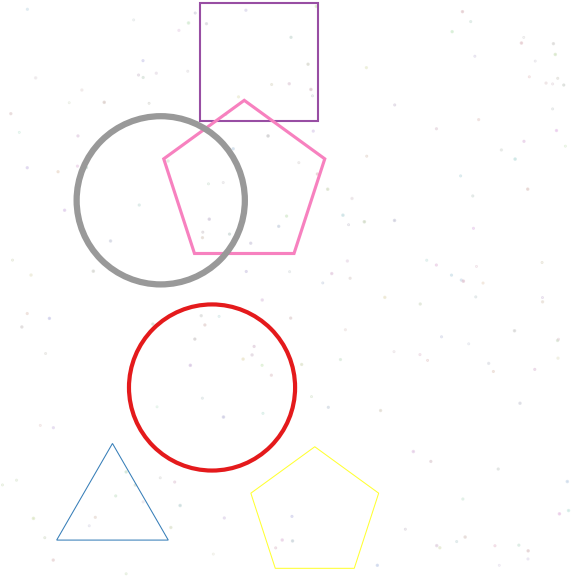[{"shape": "circle", "thickness": 2, "radius": 0.72, "center": [0.367, 0.328]}, {"shape": "triangle", "thickness": 0.5, "radius": 0.56, "center": [0.195, 0.12]}, {"shape": "square", "thickness": 1, "radius": 0.51, "center": [0.448, 0.893]}, {"shape": "pentagon", "thickness": 0.5, "radius": 0.58, "center": [0.545, 0.109]}, {"shape": "pentagon", "thickness": 1.5, "radius": 0.73, "center": [0.423, 0.679]}, {"shape": "circle", "thickness": 3, "radius": 0.73, "center": [0.278, 0.652]}]